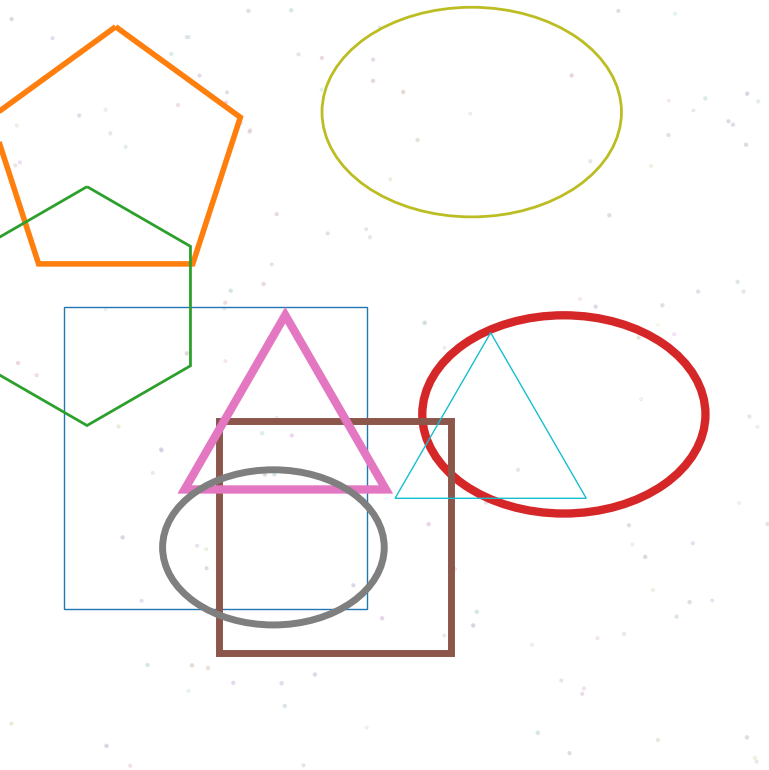[{"shape": "square", "thickness": 0.5, "radius": 0.98, "center": [0.28, 0.405]}, {"shape": "pentagon", "thickness": 2, "radius": 0.85, "center": [0.15, 0.795]}, {"shape": "hexagon", "thickness": 1, "radius": 0.78, "center": [0.113, 0.602]}, {"shape": "oval", "thickness": 3, "radius": 0.92, "center": [0.732, 0.462]}, {"shape": "square", "thickness": 2.5, "radius": 0.75, "center": [0.435, 0.302]}, {"shape": "triangle", "thickness": 3, "radius": 0.75, "center": [0.37, 0.44]}, {"shape": "oval", "thickness": 2.5, "radius": 0.72, "center": [0.355, 0.289]}, {"shape": "oval", "thickness": 1, "radius": 0.97, "center": [0.613, 0.854]}, {"shape": "triangle", "thickness": 0.5, "radius": 0.72, "center": [0.637, 0.425]}]